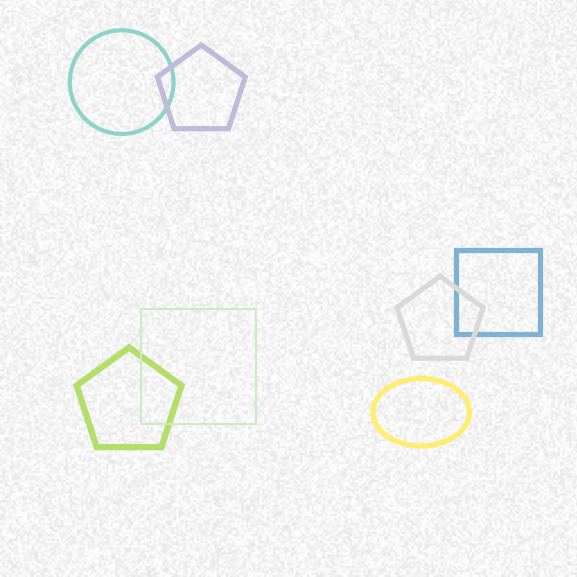[{"shape": "circle", "thickness": 2, "radius": 0.45, "center": [0.211, 0.857]}, {"shape": "pentagon", "thickness": 2.5, "radius": 0.4, "center": [0.349, 0.841]}, {"shape": "square", "thickness": 2.5, "radius": 0.36, "center": [0.863, 0.494]}, {"shape": "pentagon", "thickness": 3, "radius": 0.48, "center": [0.224, 0.302]}, {"shape": "pentagon", "thickness": 2.5, "radius": 0.39, "center": [0.762, 0.442]}, {"shape": "square", "thickness": 1, "radius": 0.5, "center": [0.344, 0.364]}, {"shape": "oval", "thickness": 2.5, "radius": 0.42, "center": [0.729, 0.285]}]